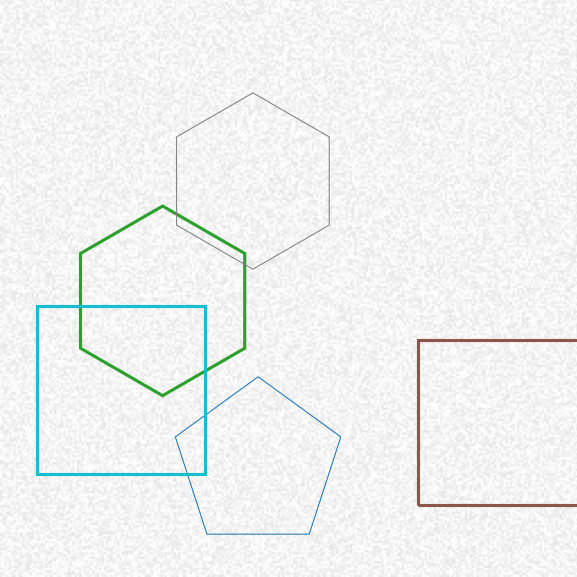[{"shape": "pentagon", "thickness": 0.5, "radius": 0.75, "center": [0.447, 0.196]}, {"shape": "hexagon", "thickness": 1.5, "radius": 0.82, "center": [0.282, 0.478]}, {"shape": "square", "thickness": 1.5, "radius": 0.71, "center": [0.866, 0.267]}, {"shape": "hexagon", "thickness": 0.5, "radius": 0.76, "center": [0.438, 0.686]}, {"shape": "square", "thickness": 1.5, "radius": 0.73, "center": [0.21, 0.324]}]